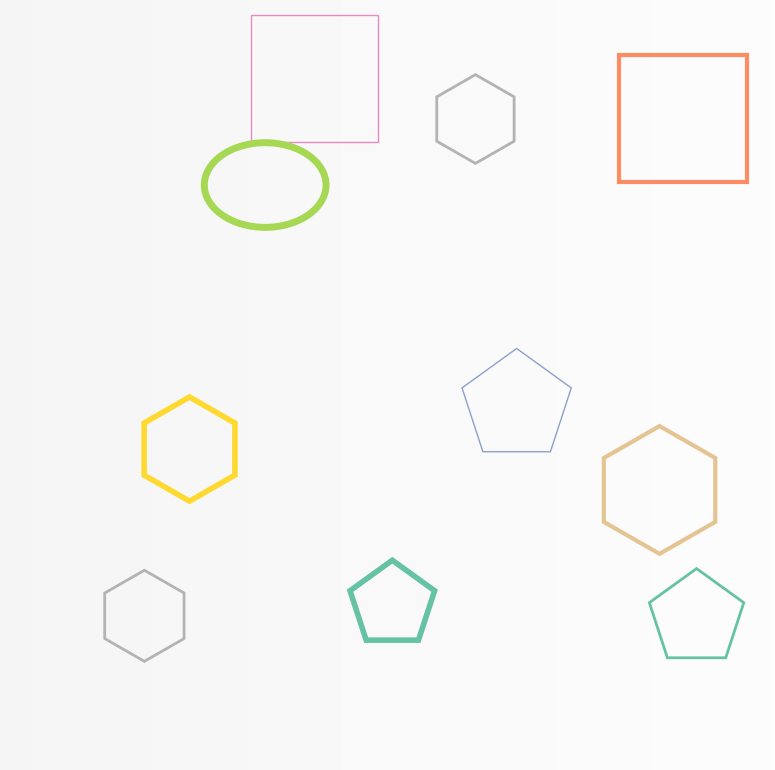[{"shape": "pentagon", "thickness": 1, "radius": 0.32, "center": [0.899, 0.198]}, {"shape": "pentagon", "thickness": 2, "radius": 0.29, "center": [0.506, 0.215]}, {"shape": "square", "thickness": 1.5, "radius": 0.42, "center": [0.881, 0.846]}, {"shape": "pentagon", "thickness": 0.5, "radius": 0.37, "center": [0.667, 0.473]}, {"shape": "square", "thickness": 0.5, "radius": 0.41, "center": [0.406, 0.898]}, {"shape": "oval", "thickness": 2.5, "radius": 0.39, "center": [0.342, 0.76]}, {"shape": "hexagon", "thickness": 2, "radius": 0.34, "center": [0.245, 0.417]}, {"shape": "hexagon", "thickness": 1.5, "radius": 0.42, "center": [0.851, 0.364]}, {"shape": "hexagon", "thickness": 1, "radius": 0.29, "center": [0.613, 0.845]}, {"shape": "hexagon", "thickness": 1, "radius": 0.3, "center": [0.186, 0.2]}]